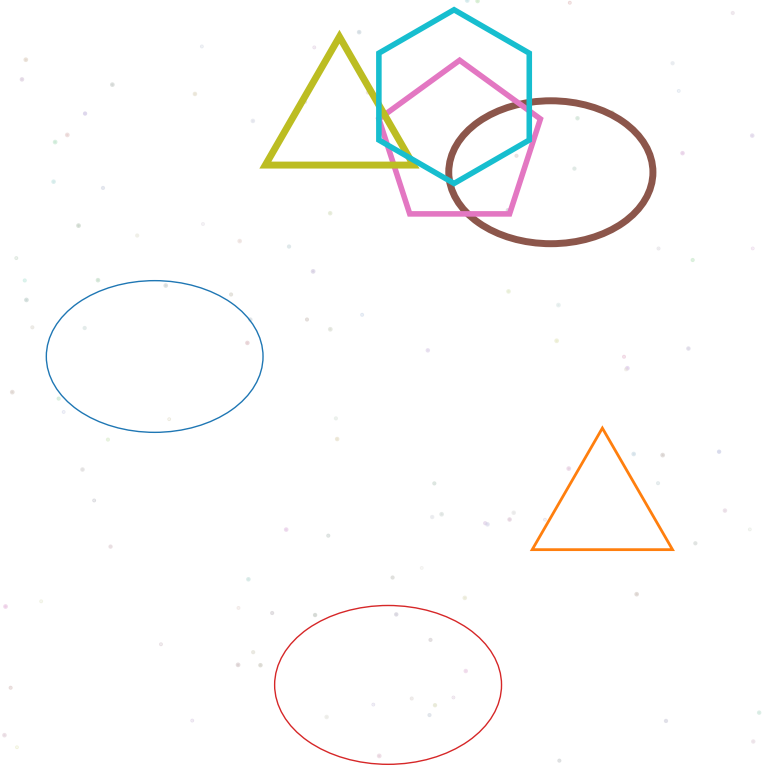[{"shape": "oval", "thickness": 0.5, "radius": 0.7, "center": [0.201, 0.537]}, {"shape": "triangle", "thickness": 1, "radius": 0.53, "center": [0.782, 0.339]}, {"shape": "oval", "thickness": 0.5, "radius": 0.74, "center": [0.504, 0.111]}, {"shape": "oval", "thickness": 2.5, "radius": 0.66, "center": [0.715, 0.776]}, {"shape": "pentagon", "thickness": 2, "radius": 0.55, "center": [0.597, 0.811]}, {"shape": "triangle", "thickness": 2.5, "radius": 0.56, "center": [0.441, 0.841]}, {"shape": "hexagon", "thickness": 2, "radius": 0.56, "center": [0.59, 0.875]}]